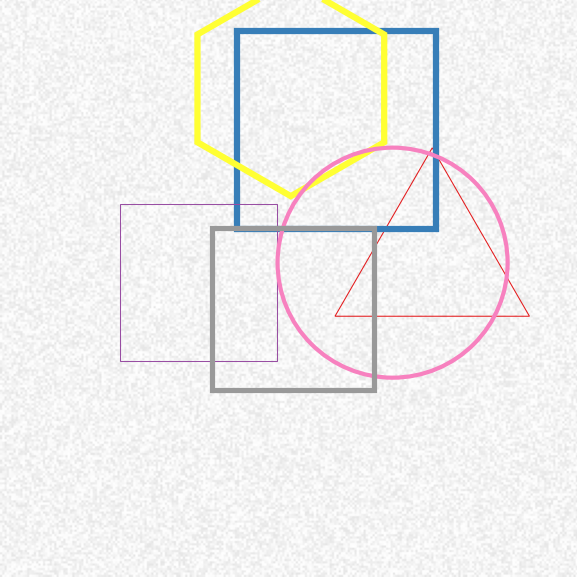[{"shape": "triangle", "thickness": 0.5, "radius": 0.97, "center": [0.748, 0.549]}, {"shape": "square", "thickness": 3, "radius": 0.86, "center": [0.583, 0.774]}, {"shape": "square", "thickness": 0.5, "radius": 0.68, "center": [0.344, 0.51]}, {"shape": "hexagon", "thickness": 3, "radius": 0.93, "center": [0.504, 0.846]}, {"shape": "circle", "thickness": 2, "radius": 1.0, "center": [0.68, 0.544]}, {"shape": "square", "thickness": 2.5, "radius": 0.7, "center": [0.508, 0.464]}]